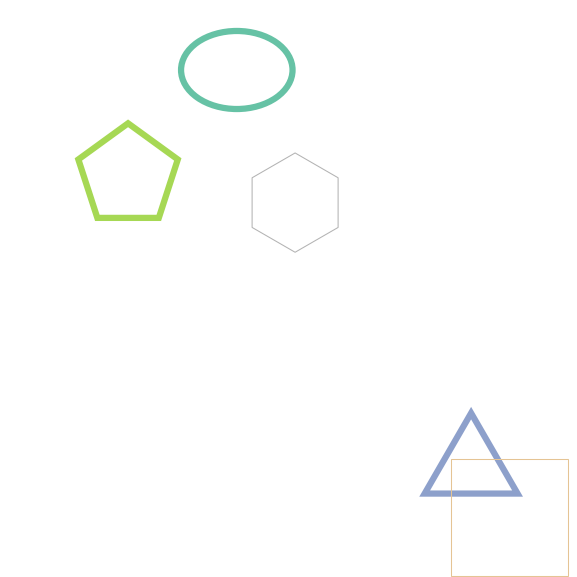[{"shape": "oval", "thickness": 3, "radius": 0.48, "center": [0.41, 0.878]}, {"shape": "triangle", "thickness": 3, "radius": 0.46, "center": [0.816, 0.191]}, {"shape": "pentagon", "thickness": 3, "radius": 0.45, "center": [0.222, 0.695]}, {"shape": "square", "thickness": 0.5, "radius": 0.51, "center": [0.882, 0.103]}, {"shape": "hexagon", "thickness": 0.5, "radius": 0.43, "center": [0.511, 0.648]}]